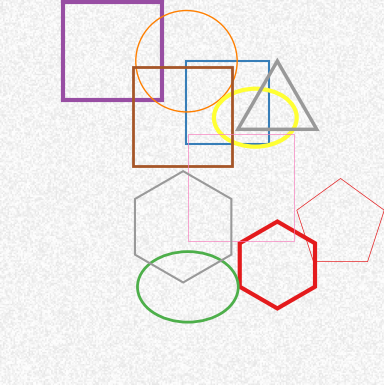[{"shape": "pentagon", "thickness": 0.5, "radius": 0.6, "center": [0.884, 0.417]}, {"shape": "hexagon", "thickness": 3, "radius": 0.56, "center": [0.72, 0.312]}, {"shape": "square", "thickness": 1.5, "radius": 0.54, "center": [0.59, 0.734]}, {"shape": "oval", "thickness": 2, "radius": 0.65, "center": [0.488, 0.255]}, {"shape": "square", "thickness": 3, "radius": 0.64, "center": [0.292, 0.867]}, {"shape": "circle", "thickness": 1, "radius": 0.66, "center": [0.484, 0.841]}, {"shape": "oval", "thickness": 3, "radius": 0.54, "center": [0.663, 0.694]}, {"shape": "square", "thickness": 2, "radius": 0.64, "center": [0.474, 0.698]}, {"shape": "square", "thickness": 0.5, "radius": 0.69, "center": [0.626, 0.513]}, {"shape": "triangle", "thickness": 2.5, "radius": 0.59, "center": [0.72, 0.723]}, {"shape": "hexagon", "thickness": 1.5, "radius": 0.72, "center": [0.476, 0.411]}]